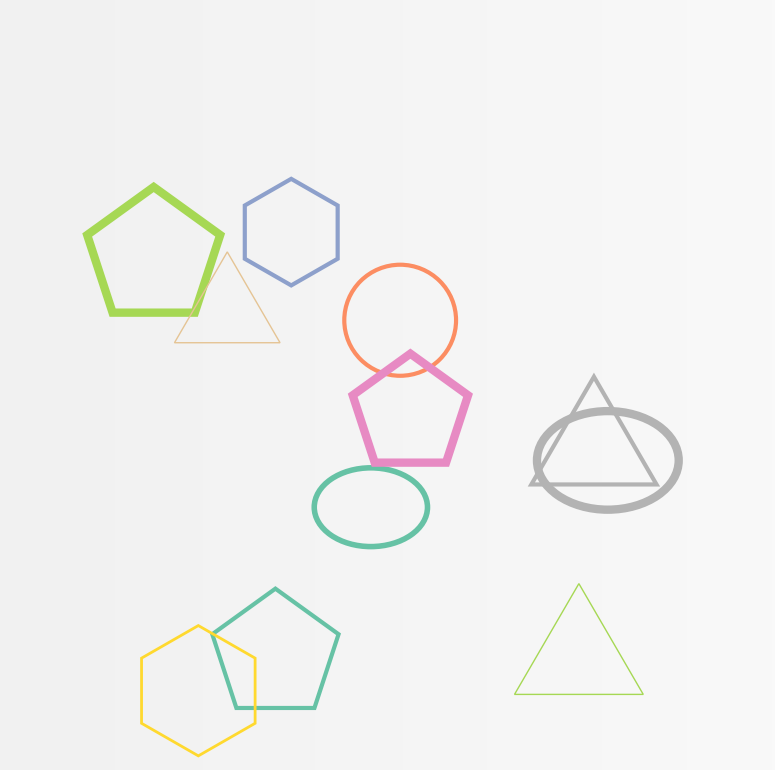[{"shape": "oval", "thickness": 2, "radius": 0.37, "center": [0.479, 0.341]}, {"shape": "pentagon", "thickness": 1.5, "radius": 0.43, "center": [0.355, 0.15]}, {"shape": "circle", "thickness": 1.5, "radius": 0.36, "center": [0.516, 0.584]}, {"shape": "hexagon", "thickness": 1.5, "radius": 0.35, "center": [0.376, 0.699]}, {"shape": "pentagon", "thickness": 3, "radius": 0.39, "center": [0.53, 0.462]}, {"shape": "pentagon", "thickness": 3, "radius": 0.45, "center": [0.198, 0.667]}, {"shape": "triangle", "thickness": 0.5, "radius": 0.48, "center": [0.747, 0.146]}, {"shape": "hexagon", "thickness": 1, "radius": 0.42, "center": [0.256, 0.103]}, {"shape": "triangle", "thickness": 0.5, "radius": 0.39, "center": [0.293, 0.594]}, {"shape": "oval", "thickness": 3, "radius": 0.46, "center": [0.784, 0.402]}, {"shape": "triangle", "thickness": 1.5, "radius": 0.47, "center": [0.766, 0.417]}]